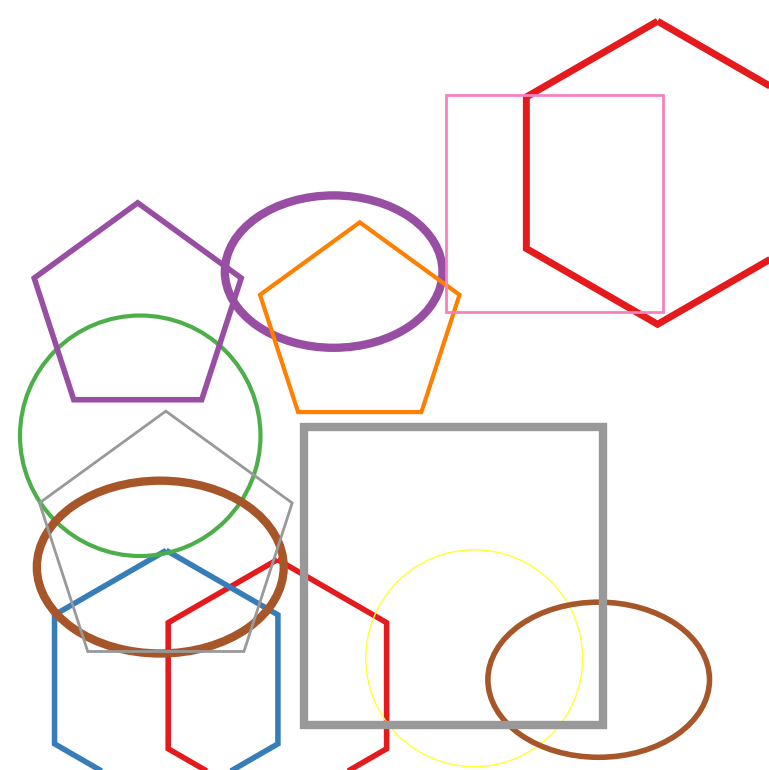[{"shape": "hexagon", "thickness": 2, "radius": 0.82, "center": [0.36, 0.109]}, {"shape": "hexagon", "thickness": 2.5, "radius": 0.98, "center": [0.854, 0.776]}, {"shape": "hexagon", "thickness": 2, "radius": 0.84, "center": [0.216, 0.118]}, {"shape": "circle", "thickness": 1.5, "radius": 0.78, "center": [0.182, 0.434]}, {"shape": "oval", "thickness": 3, "radius": 0.71, "center": [0.433, 0.647]}, {"shape": "pentagon", "thickness": 2, "radius": 0.71, "center": [0.179, 0.595]}, {"shape": "pentagon", "thickness": 1.5, "radius": 0.68, "center": [0.467, 0.575]}, {"shape": "circle", "thickness": 0.5, "radius": 0.7, "center": [0.616, 0.145]}, {"shape": "oval", "thickness": 3, "radius": 0.8, "center": [0.208, 0.264]}, {"shape": "oval", "thickness": 2, "radius": 0.72, "center": [0.778, 0.117]}, {"shape": "square", "thickness": 1, "radius": 0.7, "center": [0.72, 0.735]}, {"shape": "square", "thickness": 3, "radius": 0.97, "center": [0.589, 0.252]}, {"shape": "pentagon", "thickness": 1, "radius": 0.86, "center": [0.215, 0.293]}]